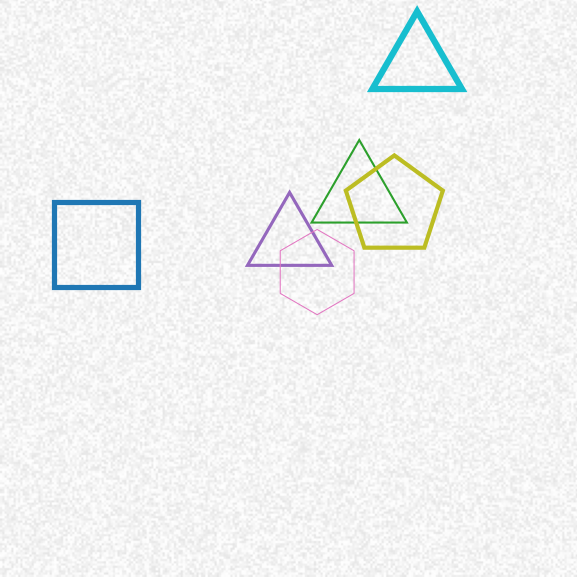[{"shape": "square", "thickness": 2.5, "radius": 0.37, "center": [0.167, 0.576]}, {"shape": "triangle", "thickness": 1, "radius": 0.48, "center": [0.622, 0.661]}, {"shape": "triangle", "thickness": 1.5, "radius": 0.42, "center": [0.501, 0.582]}, {"shape": "hexagon", "thickness": 0.5, "radius": 0.37, "center": [0.549, 0.528]}, {"shape": "pentagon", "thickness": 2, "radius": 0.44, "center": [0.683, 0.642]}, {"shape": "triangle", "thickness": 3, "radius": 0.45, "center": [0.722, 0.89]}]